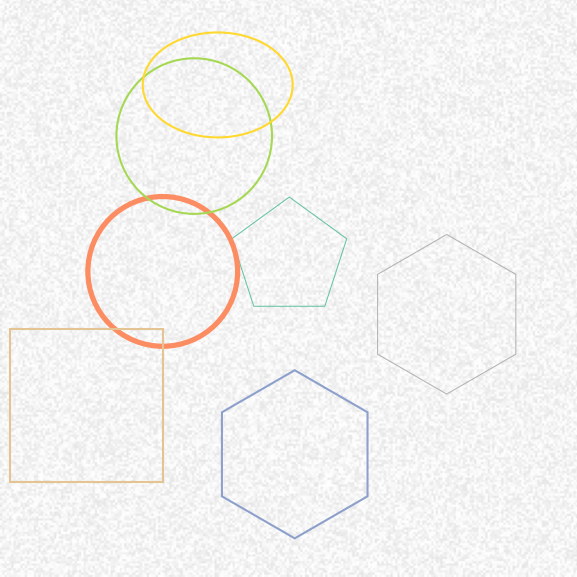[{"shape": "pentagon", "thickness": 0.5, "radius": 0.52, "center": [0.501, 0.553]}, {"shape": "circle", "thickness": 2.5, "radius": 0.65, "center": [0.282, 0.529]}, {"shape": "hexagon", "thickness": 1, "radius": 0.73, "center": [0.51, 0.212]}, {"shape": "circle", "thickness": 1, "radius": 0.67, "center": [0.336, 0.763]}, {"shape": "oval", "thickness": 1, "radius": 0.65, "center": [0.377, 0.852]}, {"shape": "square", "thickness": 1, "radius": 0.66, "center": [0.15, 0.297]}, {"shape": "hexagon", "thickness": 0.5, "radius": 0.69, "center": [0.774, 0.455]}]